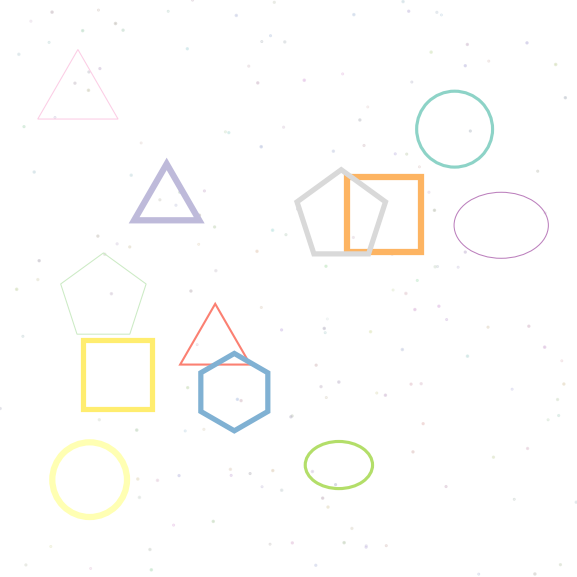[{"shape": "circle", "thickness": 1.5, "radius": 0.33, "center": [0.787, 0.775]}, {"shape": "circle", "thickness": 3, "radius": 0.32, "center": [0.155, 0.169]}, {"shape": "triangle", "thickness": 3, "radius": 0.33, "center": [0.289, 0.65]}, {"shape": "triangle", "thickness": 1, "radius": 0.35, "center": [0.373, 0.403]}, {"shape": "hexagon", "thickness": 2.5, "radius": 0.33, "center": [0.406, 0.32]}, {"shape": "square", "thickness": 3, "radius": 0.32, "center": [0.665, 0.628]}, {"shape": "oval", "thickness": 1.5, "radius": 0.29, "center": [0.587, 0.194]}, {"shape": "triangle", "thickness": 0.5, "radius": 0.4, "center": [0.135, 0.833]}, {"shape": "pentagon", "thickness": 2.5, "radius": 0.4, "center": [0.591, 0.625]}, {"shape": "oval", "thickness": 0.5, "radius": 0.41, "center": [0.868, 0.609]}, {"shape": "pentagon", "thickness": 0.5, "radius": 0.39, "center": [0.179, 0.483]}, {"shape": "square", "thickness": 2.5, "radius": 0.3, "center": [0.204, 0.351]}]